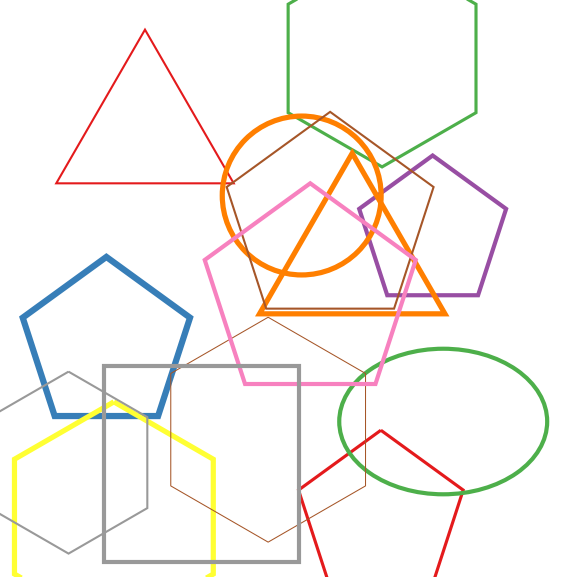[{"shape": "pentagon", "thickness": 1.5, "radius": 0.75, "center": [0.66, 0.104]}, {"shape": "triangle", "thickness": 1, "radius": 0.89, "center": [0.251, 0.77]}, {"shape": "pentagon", "thickness": 3, "radius": 0.76, "center": [0.184, 0.402]}, {"shape": "oval", "thickness": 2, "radius": 0.9, "center": [0.767, 0.269]}, {"shape": "hexagon", "thickness": 1.5, "radius": 0.94, "center": [0.662, 0.898]}, {"shape": "pentagon", "thickness": 2, "radius": 0.67, "center": [0.749, 0.596]}, {"shape": "circle", "thickness": 2.5, "radius": 0.69, "center": [0.522, 0.661]}, {"shape": "triangle", "thickness": 2.5, "radius": 0.93, "center": [0.61, 0.548]}, {"shape": "hexagon", "thickness": 2.5, "radius": 0.99, "center": [0.197, 0.105]}, {"shape": "pentagon", "thickness": 1, "radius": 0.94, "center": [0.572, 0.617]}, {"shape": "hexagon", "thickness": 0.5, "radius": 0.97, "center": [0.464, 0.255]}, {"shape": "pentagon", "thickness": 2, "radius": 0.96, "center": [0.537, 0.49]}, {"shape": "square", "thickness": 2, "radius": 0.85, "center": [0.349, 0.196]}, {"shape": "hexagon", "thickness": 1, "radius": 0.79, "center": [0.119, 0.198]}]